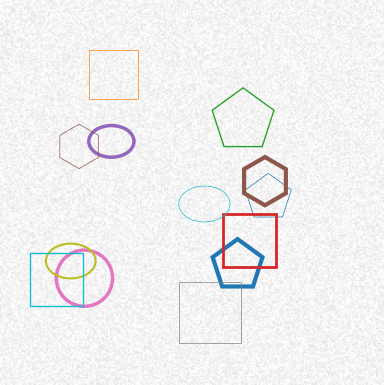[{"shape": "pentagon", "thickness": 3, "radius": 0.34, "center": [0.617, 0.311]}, {"shape": "pentagon", "thickness": 0.5, "radius": 0.31, "center": [0.697, 0.487]}, {"shape": "square", "thickness": 0.5, "radius": 0.32, "center": [0.296, 0.807]}, {"shape": "pentagon", "thickness": 1, "radius": 0.42, "center": [0.631, 0.687]}, {"shape": "square", "thickness": 2, "radius": 0.34, "center": [0.647, 0.375]}, {"shape": "oval", "thickness": 2.5, "radius": 0.29, "center": [0.289, 0.633]}, {"shape": "hexagon", "thickness": 3, "radius": 0.31, "center": [0.688, 0.529]}, {"shape": "hexagon", "thickness": 0.5, "radius": 0.29, "center": [0.205, 0.62]}, {"shape": "circle", "thickness": 2.5, "radius": 0.37, "center": [0.219, 0.277]}, {"shape": "square", "thickness": 0.5, "radius": 0.4, "center": [0.545, 0.189]}, {"shape": "oval", "thickness": 1.5, "radius": 0.32, "center": [0.184, 0.322]}, {"shape": "square", "thickness": 1, "radius": 0.34, "center": [0.147, 0.275]}, {"shape": "oval", "thickness": 0.5, "radius": 0.33, "center": [0.531, 0.47]}]